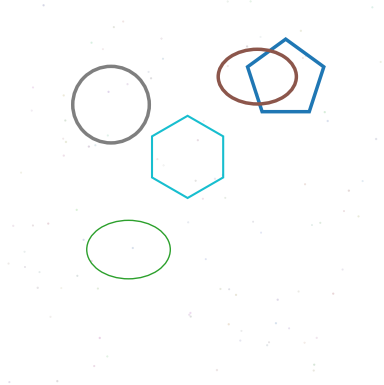[{"shape": "pentagon", "thickness": 2.5, "radius": 0.52, "center": [0.742, 0.794]}, {"shape": "oval", "thickness": 1, "radius": 0.54, "center": [0.334, 0.352]}, {"shape": "oval", "thickness": 2.5, "radius": 0.51, "center": [0.668, 0.801]}, {"shape": "circle", "thickness": 2.5, "radius": 0.5, "center": [0.288, 0.728]}, {"shape": "hexagon", "thickness": 1.5, "radius": 0.53, "center": [0.487, 0.592]}]